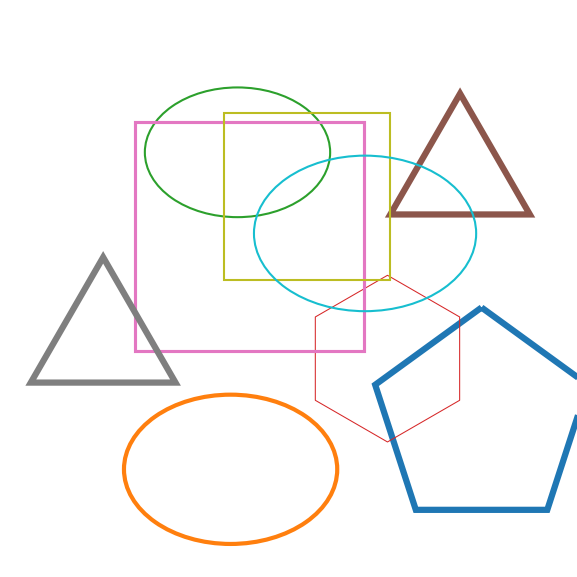[{"shape": "pentagon", "thickness": 3, "radius": 0.97, "center": [0.834, 0.273]}, {"shape": "oval", "thickness": 2, "radius": 0.92, "center": [0.399, 0.186]}, {"shape": "oval", "thickness": 1, "radius": 0.8, "center": [0.411, 0.735]}, {"shape": "hexagon", "thickness": 0.5, "radius": 0.72, "center": [0.671, 0.378]}, {"shape": "triangle", "thickness": 3, "radius": 0.7, "center": [0.797, 0.698]}, {"shape": "square", "thickness": 1.5, "radius": 0.99, "center": [0.433, 0.589]}, {"shape": "triangle", "thickness": 3, "radius": 0.72, "center": [0.179, 0.409]}, {"shape": "square", "thickness": 1, "radius": 0.72, "center": [0.531, 0.659]}, {"shape": "oval", "thickness": 1, "radius": 0.96, "center": [0.632, 0.595]}]